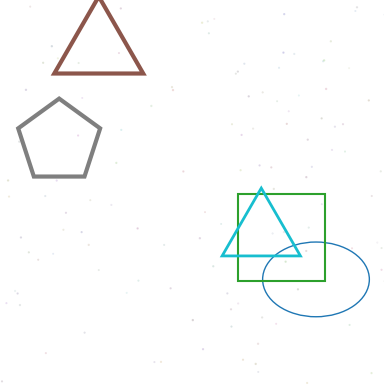[{"shape": "oval", "thickness": 1, "radius": 0.69, "center": [0.821, 0.274]}, {"shape": "square", "thickness": 1.5, "radius": 0.57, "center": [0.731, 0.384]}, {"shape": "triangle", "thickness": 3, "radius": 0.67, "center": [0.257, 0.876]}, {"shape": "pentagon", "thickness": 3, "radius": 0.56, "center": [0.154, 0.632]}, {"shape": "triangle", "thickness": 2, "radius": 0.59, "center": [0.679, 0.394]}]